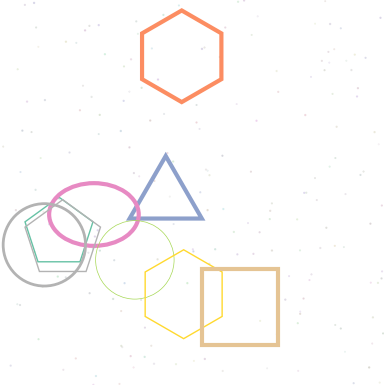[{"shape": "pentagon", "thickness": 1, "radius": 0.46, "center": [0.153, 0.395]}, {"shape": "hexagon", "thickness": 3, "radius": 0.59, "center": [0.472, 0.854]}, {"shape": "triangle", "thickness": 3, "radius": 0.54, "center": [0.43, 0.487]}, {"shape": "oval", "thickness": 3, "radius": 0.58, "center": [0.244, 0.443]}, {"shape": "circle", "thickness": 0.5, "radius": 0.51, "center": [0.35, 0.325]}, {"shape": "hexagon", "thickness": 1, "radius": 0.58, "center": [0.477, 0.236]}, {"shape": "square", "thickness": 3, "radius": 0.49, "center": [0.623, 0.202]}, {"shape": "circle", "thickness": 2, "radius": 0.53, "center": [0.115, 0.364]}, {"shape": "pentagon", "thickness": 1, "radius": 0.52, "center": [0.163, 0.378]}]